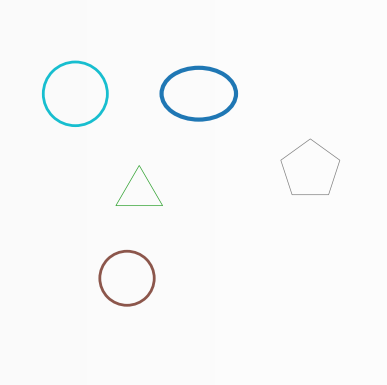[{"shape": "oval", "thickness": 3, "radius": 0.48, "center": [0.513, 0.757]}, {"shape": "triangle", "thickness": 0.5, "radius": 0.35, "center": [0.359, 0.501]}, {"shape": "circle", "thickness": 2, "radius": 0.35, "center": [0.328, 0.277]}, {"shape": "pentagon", "thickness": 0.5, "radius": 0.4, "center": [0.801, 0.559]}, {"shape": "circle", "thickness": 2, "radius": 0.41, "center": [0.194, 0.756]}]